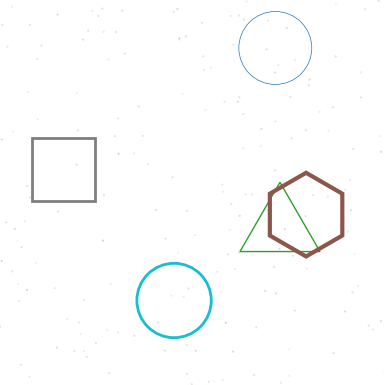[{"shape": "circle", "thickness": 0.5, "radius": 0.47, "center": [0.715, 0.875]}, {"shape": "triangle", "thickness": 1, "radius": 0.6, "center": [0.727, 0.407]}, {"shape": "hexagon", "thickness": 3, "radius": 0.54, "center": [0.795, 0.443]}, {"shape": "square", "thickness": 2, "radius": 0.41, "center": [0.165, 0.56]}, {"shape": "circle", "thickness": 2, "radius": 0.48, "center": [0.452, 0.22]}]